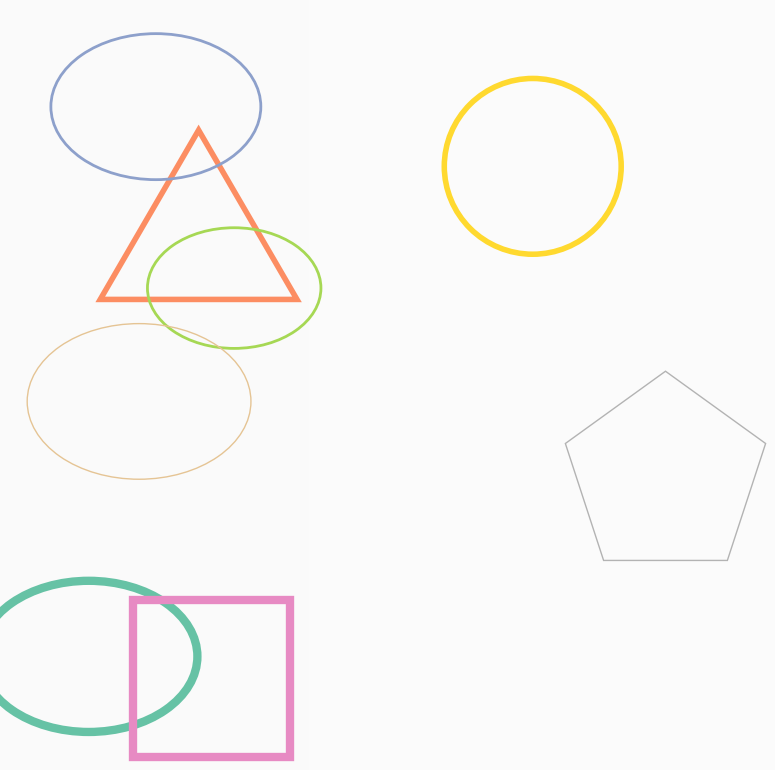[{"shape": "oval", "thickness": 3, "radius": 0.7, "center": [0.114, 0.148]}, {"shape": "triangle", "thickness": 2, "radius": 0.73, "center": [0.256, 0.684]}, {"shape": "oval", "thickness": 1, "radius": 0.68, "center": [0.201, 0.861]}, {"shape": "square", "thickness": 3, "radius": 0.51, "center": [0.273, 0.119]}, {"shape": "oval", "thickness": 1, "radius": 0.56, "center": [0.302, 0.626]}, {"shape": "circle", "thickness": 2, "radius": 0.57, "center": [0.687, 0.784]}, {"shape": "oval", "thickness": 0.5, "radius": 0.72, "center": [0.179, 0.479]}, {"shape": "pentagon", "thickness": 0.5, "radius": 0.68, "center": [0.859, 0.382]}]